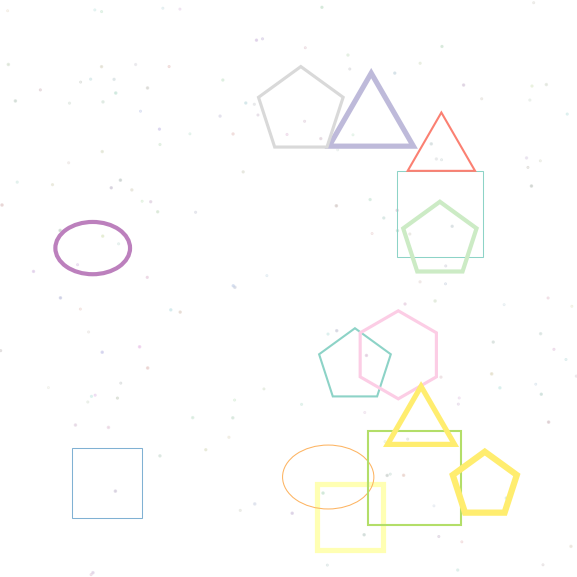[{"shape": "pentagon", "thickness": 1, "radius": 0.33, "center": [0.615, 0.365]}, {"shape": "square", "thickness": 0.5, "radius": 0.37, "center": [0.762, 0.629]}, {"shape": "square", "thickness": 2.5, "radius": 0.29, "center": [0.606, 0.103]}, {"shape": "triangle", "thickness": 2.5, "radius": 0.42, "center": [0.643, 0.788]}, {"shape": "triangle", "thickness": 1, "radius": 0.34, "center": [0.764, 0.737]}, {"shape": "square", "thickness": 0.5, "radius": 0.3, "center": [0.185, 0.163]}, {"shape": "oval", "thickness": 0.5, "radius": 0.4, "center": [0.568, 0.173]}, {"shape": "square", "thickness": 1, "radius": 0.41, "center": [0.718, 0.171]}, {"shape": "hexagon", "thickness": 1.5, "radius": 0.38, "center": [0.69, 0.385]}, {"shape": "pentagon", "thickness": 1.5, "radius": 0.39, "center": [0.521, 0.807]}, {"shape": "oval", "thickness": 2, "radius": 0.32, "center": [0.161, 0.57]}, {"shape": "pentagon", "thickness": 2, "radius": 0.33, "center": [0.762, 0.583]}, {"shape": "pentagon", "thickness": 3, "radius": 0.29, "center": [0.839, 0.159]}, {"shape": "triangle", "thickness": 2.5, "radius": 0.33, "center": [0.729, 0.263]}]